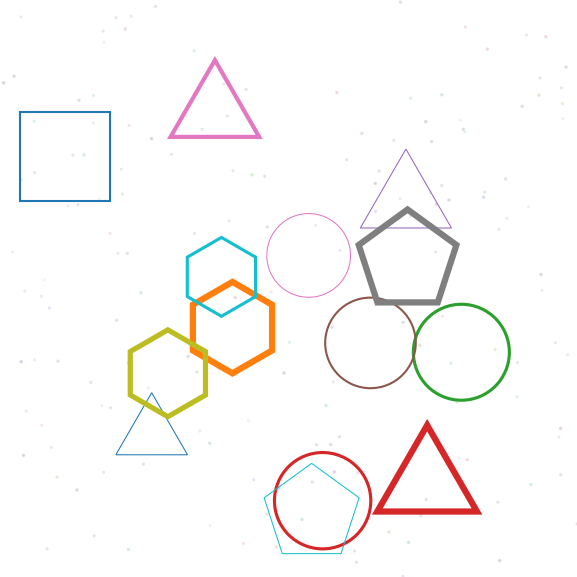[{"shape": "triangle", "thickness": 0.5, "radius": 0.36, "center": [0.263, 0.247]}, {"shape": "square", "thickness": 1, "radius": 0.39, "center": [0.113, 0.728]}, {"shape": "hexagon", "thickness": 3, "radius": 0.4, "center": [0.403, 0.432]}, {"shape": "circle", "thickness": 1.5, "radius": 0.42, "center": [0.799, 0.389]}, {"shape": "circle", "thickness": 1.5, "radius": 0.42, "center": [0.559, 0.132]}, {"shape": "triangle", "thickness": 3, "radius": 0.5, "center": [0.74, 0.163]}, {"shape": "triangle", "thickness": 0.5, "radius": 0.46, "center": [0.703, 0.65]}, {"shape": "circle", "thickness": 1, "radius": 0.39, "center": [0.642, 0.405]}, {"shape": "triangle", "thickness": 2, "radius": 0.44, "center": [0.372, 0.806]}, {"shape": "circle", "thickness": 0.5, "radius": 0.36, "center": [0.534, 0.557]}, {"shape": "pentagon", "thickness": 3, "radius": 0.44, "center": [0.706, 0.547]}, {"shape": "hexagon", "thickness": 2.5, "radius": 0.38, "center": [0.291, 0.353]}, {"shape": "pentagon", "thickness": 0.5, "radius": 0.43, "center": [0.54, 0.11]}, {"shape": "hexagon", "thickness": 1.5, "radius": 0.34, "center": [0.383, 0.52]}]